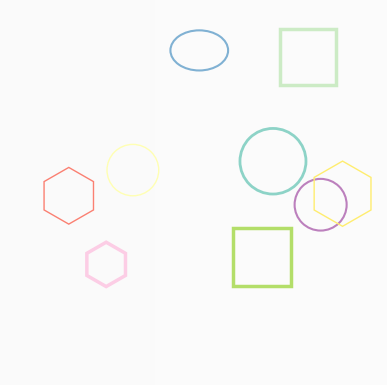[{"shape": "circle", "thickness": 2, "radius": 0.43, "center": [0.704, 0.581]}, {"shape": "circle", "thickness": 1, "radius": 0.33, "center": [0.343, 0.558]}, {"shape": "hexagon", "thickness": 1, "radius": 0.37, "center": [0.177, 0.492]}, {"shape": "oval", "thickness": 1.5, "radius": 0.37, "center": [0.514, 0.869]}, {"shape": "square", "thickness": 2.5, "radius": 0.38, "center": [0.676, 0.332]}, {"shape": "hexagon", "thickness": 2.5, "radius": 0.29, "center": [0.274, 0.313]}, {"shape": "circle", "thickness": 1.5, "radius": 0.34, "center": [0.827, 0.468]}, {"shape": "square", "thickness": 2.5, "radius": 0.36, "center": [0.795, 0.851]}, {"shape": "hexagon", "thickness": 1, "radius": 0.42, "center": [0.884, 0.497]}]